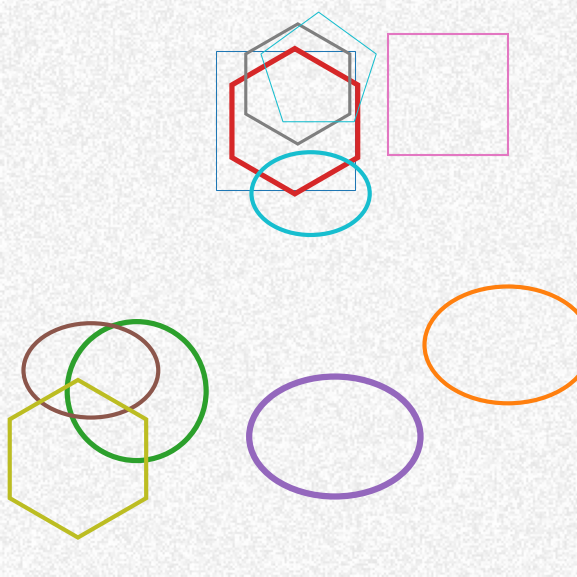[{"shape": "square", "thickness": 0.5, "radius": 0.6, "center": [0.494, 0.79]}, {"shape": "oval", "thickness": 2, "radius": 0.72, "center": [0.88, 0.402]}, {"shape": "circle", "thickness": 2.5, "radius": 0.6, "center": [0.237, 0.322]}, {"shape": "hexagon", "thickness": 2.5, "radius": 0.63, "center": [0.511, 0.789]}, {"shape": "oval", "thickness": 3, "radius": 0.74, "center": [0.58, 0.243]}, {"shape": "oval", "thickness": 2, "radius": 0.58, "center": [0.157, 0.358]}, {"shape": "square", "thickness": 1, "radius": 0.52, "center": [0.776, 0.835]}, {"shape": "hexagon", "thickness": 1.5, "radius": 0.52, "center": [0.516, 0.854]}, {"shape": "hexagon", "thickness": 2, "radius": 0.68, "center": [0.135, 0.205]}, {"shape": "oval", "thickness": 2, "radius": 0.51, "center": [0.538, 0.664]}, {"shape": "pentagon", "thickness": 0.5, "radius": 0.52, "center": [0.552, 0.873]}]